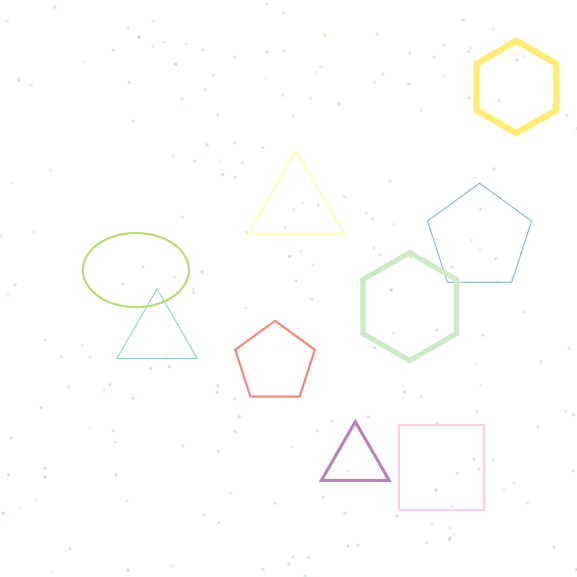[{"shape": "triangle", "thickness": 0.5, "radius": 0.4, "center": [0.272, 0.419]}, {"shape": "triangle", "thickness": 1, "radius": 0.48, "center": [0.513, 0.642]}, {"shape": "pentagon", "thickness": 1, "radius": 0.36, "center": [0.476, 0.371]}, {"shape": "pentagon", "thickness": 0.5, "radius": 0.47, "center": [0.83, 0.587]}, {"shape": "oval", "thickness": 1, "radius": 0.46, "center": [0.235, 0.531]}, {"shape": "square", "thickness": 1, "radius": 0.37, "center": [0.764, 0.189]}, {"shape": "triangle", "thickness": 1.5, "radius": 0.34, "center": [0.615, 0.201]}, {"shape": "hexagon", "thickness": 2.5, "radius": 0.47, "center": [0.709, 0.468]}, {"shape": "hexagon", "thickness": 3, "radius": 0.4, "center": [0.894, 0.849]}]